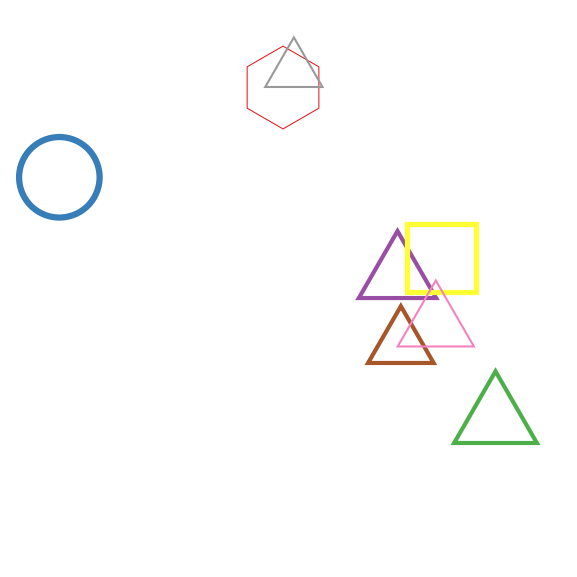[{"shape": "hexagon", "thickness": 0.5, "radius": 0.36, "center": [0.49, 0.848]}, {"shape": "circle", "thickness": 3, "radius": 0.35, "center": [0.103, 0.692]}, {"shape": "triangle", "thickness": 2, "radius": 0.41, "center": [0.858, 0.273]}, {"shape": "triangle", "thickness": 2, "radius": 0.39, "center": [0.688, 0.522]}, {"shape": "square", "thickness": 2.5, "radius": 0.3, "center": [0.764, 0.553]}, {"shape": "triangle", "thickness": 2, "radius": 0.33, "center": [0.694, 0.403]}, {"shape": "triangle", "thickness": 1, "radius": 0.38, "center": [0.755, 0.437]}, {"shape": "triangle", "thickness": 1, "radius": 0.29, "center": [0.509, 0.877]}]